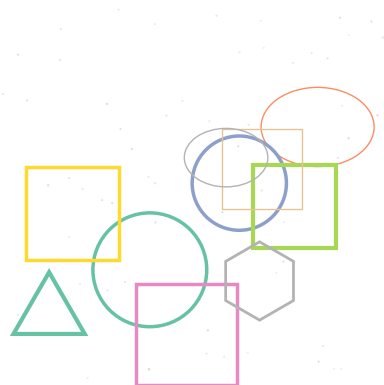[{"shape": "triangle", "thickness": 3, "radius": 0.53, "center": [0.128, 0.186]}, {"shape": "circle", "thickness": 2.5, "radius": 0.74, "center": [0.389, 0.299]}, {"shape": "oval", "thickness": 1, "radius": 0.73, "center": [0.825, 0.67]}, {"shape": "circle", "thickness": 2.5, "radius": 0.61, "center": [0.622, 0.524]}, {"shape": "square", "thickness": 2.5, "radius": 0.66, "center": [0.484, 0.132]}, {"shape": "square", "thickness": 3, "radius": 0.54, "center": [0.764, 0.463]}, {"shape": "square", "thickness": 2.5, "radius": 0.6, "center": [0.188, 0.446]}, {"shape": "square", "thickness": 1, "radius": 0.52, "center": [0.68, 0.562]}, {"shape": "oval", "thickness": 1, "radius": 0.54, "center": [0.587, 0.591]}, {"shape": "hexagon", "thickness": 2, "radius": 0.51, "center": [0.674, 0.27]}]